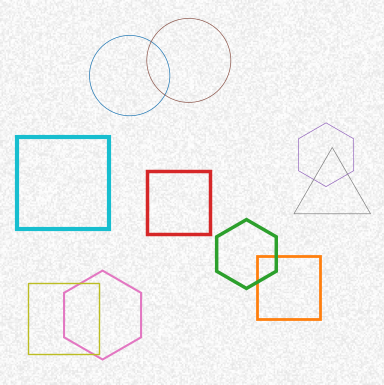[{"shape": "circle", "thickness": 0.5, "radius": 0.52, "center": [0.337, 0.804]}, {"shape": "square", "thickness": 2, "radius": 0.41, "center": [0.75, 0.253]}, {"shape": "hexagon", "thickness": 2.5, "radius": 0.45, "center": [0.64, 0.34]}, {"shape": "square", "thickness": 2.5, "radius": 0.41, "center": [0.464, 0.473]}, {"shape": "hexagon", "thickness": 0.5, "radius": 0.41, "center": [0.847, 0.598]}, {"shape": "circle", "thickness": 0.5, "radius": 0.55, "center": [0.49, 0.843]}, {"shape": "hexagon", "thickness": 1.5, "radius": 0.58, "center": [0.266, 0.182]}, {"shape": "triangle", "thickness": 0.5, "radius": 0.57, "center": [0.863, 0.502]}, {"shape": "square", "thickness": 1, "radius": 0.46, "center": [0.165, 0.172]}, {"shape": "square", "thickness": 3, "radius": 0.6, "center": [0.163, 0.525]}]